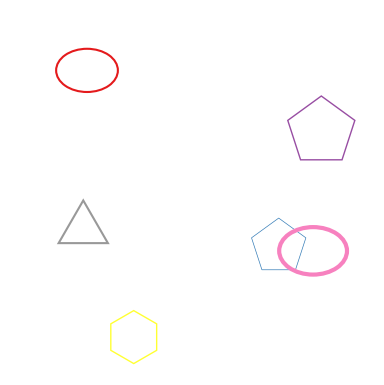[{"shape": "oval", "thickness": 1.5, "radius": 0.4, "center": [0.226, 0.817]}, {"shape": "pentagon", "thickness": 0.5, "radius": 0.37, "center": [0.724, 0.359]}, {"shape": "pentagon", "thickness": 1, "radius": 0.46, "center": [0.835, 0.659]}, {"shape": "hexagon", "thickness": 1, "radius": 0.34, "center": [0.347, 0.124]}, {"shape": "oval", "thickness": 3, "radius": 0.44, "center": [0.813, 0.348]}, {"shape": "triangle", "thickness": 1.5, "radius": 0.37, "center": [0.216, 0.405]}]